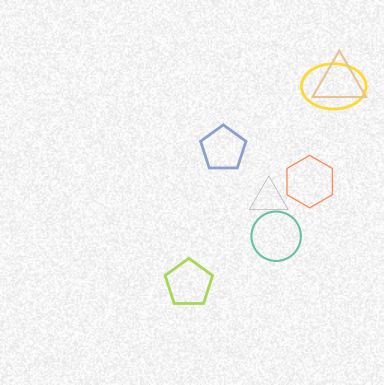[{"shape": "circle", "thickness": 1.5, "radius": 0.32, "center": [0.717, 0.386]}, {"shape": "hexagon", "thickness": 1, "radius": 0.34, "center": [0.804, 0.528]}, {"shape": "pentagon", "thickness": 2, "radius": 0.31, "center": [0.58, 0.614]}, {"shape": "pentagon", "thickness": 2, "radius": 0.32, "center": [0.491, 0.264]}, {"shape": "oval", "thickness": 2, "radius": 0.42, "center": [0.867, 0.776]}, {"shape": "triangle", "thickness": 1.5, "radius": 0.4, "center": [0.881, 0.788]}, {"shape": "triangle", "thickness": 0.5, "radius": 0.29, "center": [0.698, 0.485]}]